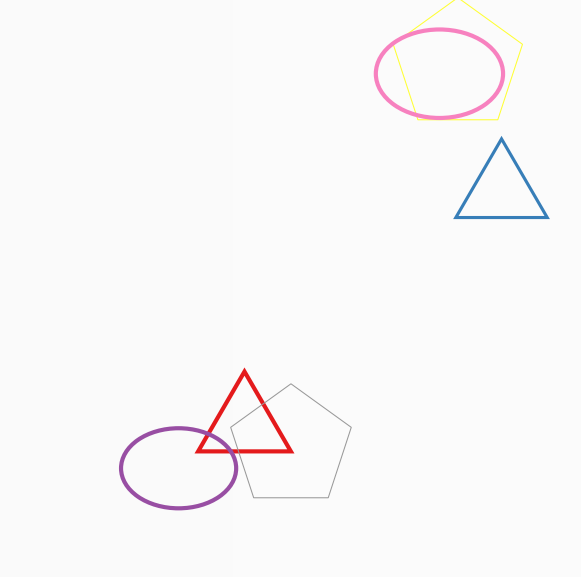[{"shape": "triangle", "thickness": 2, "radius": 0.46, "center": [0.421, 0.264]}, {"shape": "triangle", "thickness": 1.5, "radius": 0.45, "center": [0.863, 0.668]}, {"shape": "oval", "thickness": 2, "radius": 0.5, "center": [0.307, 0.188]}, {"shape": "pentagon", "thickness": 0.5, "radius": 0.58, "center": [0.788, 0.886]}, {"shape": "oval", "thickness": 2, "radius": 0.55, "center": [0.756, 0.871]}, {"shape": "pentagon", "thickness": 0.5, "radius": 0.55, "center": [0.501, 0.225]}]